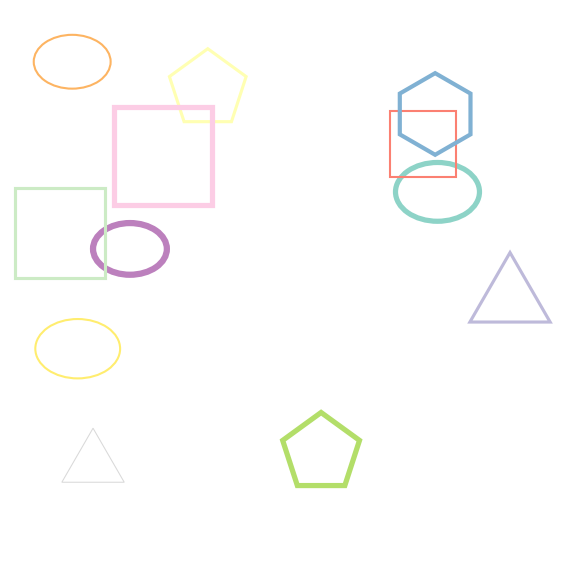[{"shape": "oval", "thickness": 2.5, "radius": 0.36, "center": [0.758, 0.667]}, {"shape": "pentagon", "thickness": 1.5, "radius": 0.35, "center": [0.36, 0.845]}, {"shape": "triangle", "thickness": 1.5, "radius": 0.4, "center": [0.883, 0.482]}, {"shape": "square", "thickness": 1, "radius": 0.29, "center": [0.732, 0.75]}, {"shape": "hexagon", "thickness": 2, "radius": 0.35, "center": [0.753, 0.802]}, {"shape": "oval", "thickness": 1, "radius": 0.33, "center": [0.125, 0.892]}, {"shape": "pentagon", "thickness": 2.5, "radius": 0.35, "center": [0.556, 0.215]}, {"shape": "square", "thickness": 2.5, "radius": 0.42, "center": [0.283, 0.729]}, {"shape": "triangle", "thickness": 0.5, "radius": 0.31, "center": [0.161, 0.195]}, {"shape": "oval", "thickness": 3, "radius": 0.32, "center": [0.225, 0.568]}, {"shape": "square", "thickness": 1.5, "radius": 0.39, "center": [0.104, 0.596]}, {"shape": "oval", "thickness": 1, "radius": 0.37, "center": [0.135, 0.395]}]